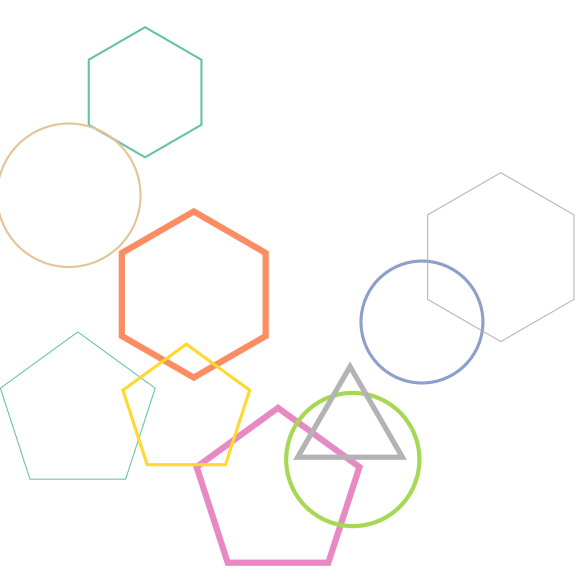[{"shape": "pentagon", "thickness": 0.5, "radius": 0.7, "center": [0.135, 0.283]}, {"shape": "hexagon", "thickness": 1, "radius": 0.56, "center": [0.251, 0.839]}, {"shape": "hexagon", "thickness": 3, "radius": 0.72, "center": [0.336, 0.489]}, {"shape": "circle", "thickness": 1.5, "radius": 0.53, "center": [0.731, 0.442]}, {"shape": "pentagon", "thickness": 3, "radius": 0.74, "center": [0.481, 0.145]}, {"shape": "circle", "thickness": 2, "radius": 0.58, "center": [0.611, 0.203]}, {"shape": "pentagon", "thickness": 1.5, "radius": 0.58, "center": [0.323, 0.288]}, {"shape": "circle", "thickness": 1, "radius": 0.62, "center": [0.119, 0.661]}, {"shape": "triangle", "thickness": 2.5, "radius": 0.52, "center": [0.606, 0.26]}, {"shape": "hexagon", "thickness": 0.5, "radius": 0.73, "center": [0.867, 0.554]}]